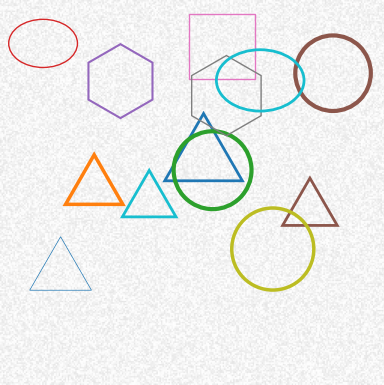[{"shape": "triangle", "thickness": 2, "radius": 0.58, "center": [0.529, 0.589]}, {"shape": "triangle", "thickness": 0.5, "radius": 0.46, "center": [0.157, 0.292]}, {"shape": "triangle", "thickness": 2.5, "radius": 0.43, "center": [0.245, 0.512]}, {"shape": "circle", "thickness": 3, "radius": 0.51, "center": [0.552, 0.558]}, {"shape": "oval", "thickness": 1, "radius": 0.45, "center": [0.112, 0.887]}, {"shape": "hexagon", "thickness": 1.5, "radius": 0.48, "center": [0.313, 0.789]}, {"shape": "triangle", "thickness": 2, "radius": 0.41, "center": [0.805, 0.455]}, {"shape": "circle", "thickness": 3, "radius": 0.49, "center": [0.865, 0.81]}, {"shape": "square", "thickness": 1, "radius": 0.42, "center": [0.577, 0.879]}, {"shape": "hexagon", "thickness": 1, "radius": 0.52, "center": [0.588, 0.752]}, {"shape": "circle", "thickness": 2.5, "radius": 0.53, "center": [0.709, 0.353]}, {"shape": "triangle", "thickness": 2, "radius": 0.4, "center": [0.388, 0.477]}, {"shape": "oval", "thickness": 2, "radius": 0.57, "center": [0.676, 0.791]}]